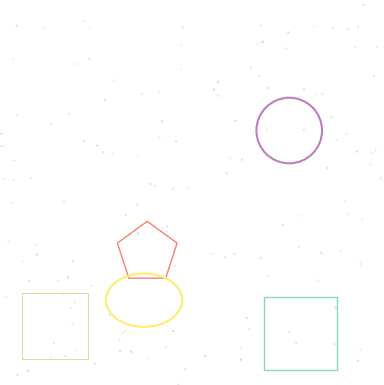[{"shape": "square", "thickness": 1, "radius": 0.47, "center": [0.781, 0.133]}, {"shape": "pentagon", "thickness": 1, "radius": 0.41, "center": [0.382, 0.344]}, {"shape": "square", "thickness": 0.5, "radius": 0.43, "center": [0.143, 0.153]}, {"shape": "circle", "thickness": 1.5, "radius": 0.43, "center": [0.751, 0.661]}, {"shape": "oval", "thickness": 1.5, "radius": 0.49, "center": [0.374, 0.22]}]